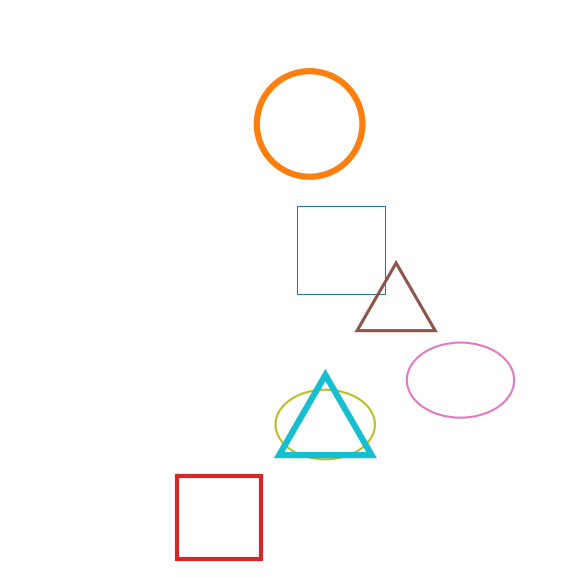[{"shape": "square", "thickness": 0.5, "radius": 0.38, "center": [0.59, 0.566]}, {"shape": "circle", "thickness": 3, "radius": 0.46, "center": [0.536, 0.784]}, {"shape": "square", "thickness": 2, "radius": 0.36, "center": [0.38, 0.103]}, {"shape": "triangle", "thickness": 1.5, "radius": 0.39, "center": [0.686, 0.466]}, {"shape": "oval", "thickness": 1, "radius": 0.46, "center": [0.797, 0.341]}, {"shape": "oval", "thickness": 1, "radius": 0.43, "center": [0.563, 0.264]}, {"shape": "triangle", "thickness": 3, "radius": 0.46, "center": [0.563, 0.257]}]